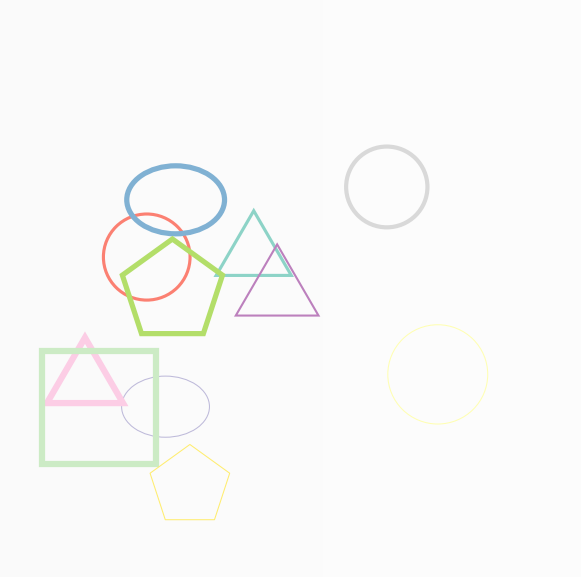[{"shape": "triangle", "thickness": 1.5, "radius": 0.37, "center": [0.437, 0.56]}, {"shape": "circle", "thickness": 0.5, "radius": 0.43, "center": [0.753, 0.351]}, {"shape": "oval", "thickness": 0.5, "radius": 0.38, "center": [0.285, 0.295]}, {"shape": "circle", "thickness": 1.5, "radius": 0.37, "center": [0.252, 0.554]}, {"shape": "oval", "thickness": 2.5, "radius": 0.42, "center": [0.302, 0.653]}, {"shape": "pentagon", "thickness": 2.5, "radius": 0.45, "center": [0.297, 0.495]}, {"shape": "triangle", "thickness": 3, "radius": 0.38, "center": [0.146, 0.339]}, {"shape": "circle", "thickness": 2, "radius": 0.35, "center": [0.665, 0.675]}, {"shape": "triangle", "thickness": 1, "radius": 0.41, "center": [0.477, 0.494]}, {"shape": "square", "thickness": 3, "radius": 0.49, "center": [0.171, 0.293]}, {"shape": "pentagon", "thickness": 0.5, "radius": 0.36, "center": [0.327, 0.157]}]